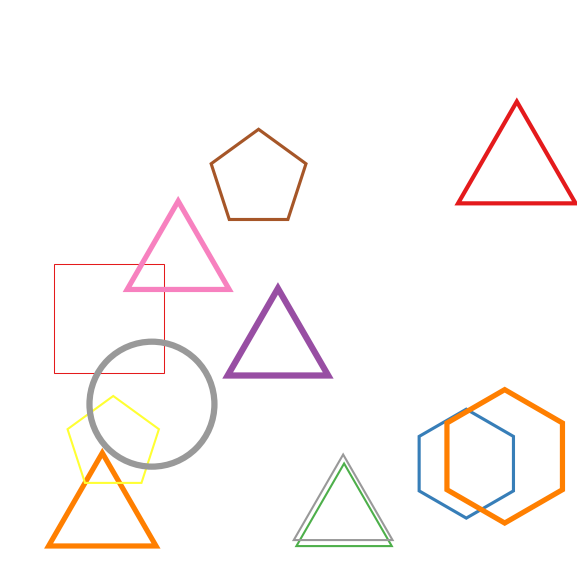[{"shape": "square", "thickness": 0.5, "radius": 0.47, "center": [0.189, 0.448]}, {"shape": "triangle", "thickness": 2, "radius": 0.59, "center": [0.895, 0.706]}, {"shape": "hexagon", "thickness": 1.5, "radius": 0.47, "center": [0.807, 0.196]}, {"shape": "triangle", "thickness": 1, "radius": 0.48, "center": [0.596, 0.101]}, {"shape": "triangle", "thickness": 3, "radius": 0.5, "center": [0.481, 0.399]}, {"shape": "hexagon", "thickness": 2.5, "radius": 0.58, "center": [0.874, 0.209]}, {"shape": "triangle", "thickness": 2.5, "radius": 0.54, "center": [0.177, 0.107]}, {"shape": "pentagon", "thickness": 1, "radius": 0.42, "center": [0.196, 0.23]}, {"shape": "pentagon", "thickness": 1.5, "radius": 0.43, "center": [0.448, 0.689]}, {"shape": "triangle", "thickness": 2.5, "radius": 0.51, "center": [0.309, 0.549]}, {"shape": "circle", "thickness": 3, "radius": 0.54, "center": [0.263, 0.299]}, {"shape": "triangle", "thickness": 1, "radius": 0.49, "center": [0.594, 0.113]}]